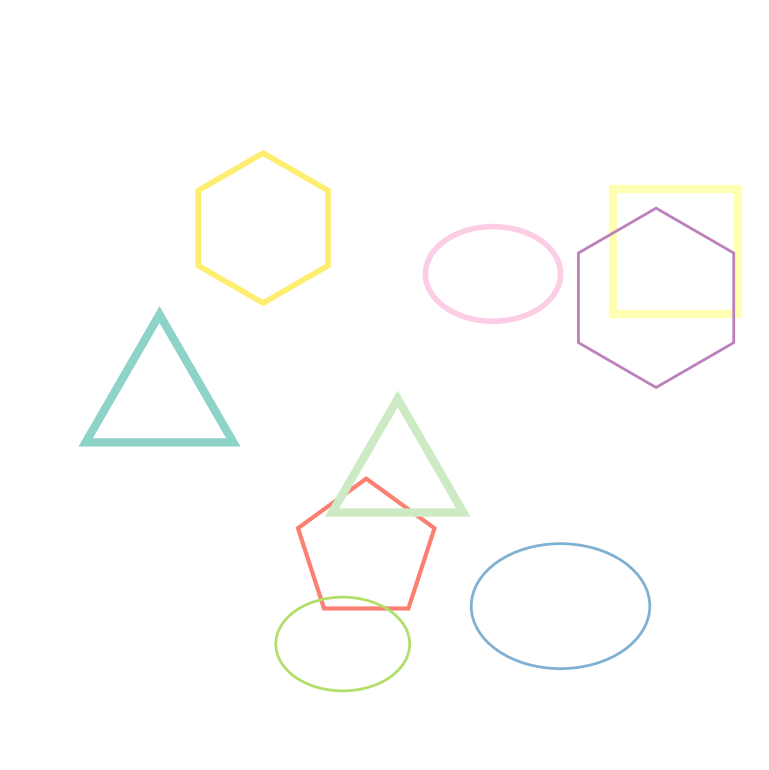[{"shape": "triangle", "thickness": 3, "radius": 0.55, "center": [0.207, 0.481]}, {"shape": "square", "thickness": 3, "radius": 0.41, "center": [0.877, 0.674]}, {"shape": "pentagon", "thickness": 1.5, "radius": 0.47, "center": [0.476, 0.285]}, {"shape": "oval", "thickness": 1, "radius": 0.58, "center": [0.728, 0.213]}, {"shape": "oval", "thickness": 1, "radius": 0.43, "center": [0.445, 0.164]}, {"shape": "oval", "thickness": 2, "radius": 0.44, "center": [0.64, 0.644]}, {"shape": "hexagon", "thickness": 1, "radius": 0.58, "center": [0.852, 0.613]}, {"shape": "triangle", "thickness": 3, "radius": 0.49, "center": [0.516, 0.384]}, {"shape": "hexagon", "thickness": 2, "radius": 0.49, "center": [0.342, 0.704]}]